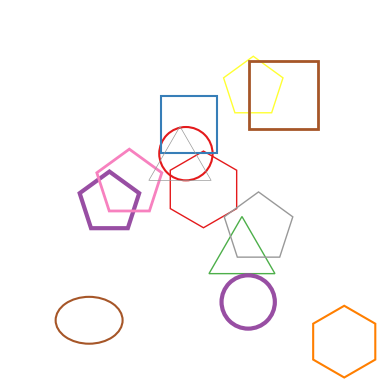[{"shape": "circle", "thickness": 1.5, "radius": 0.35, "center": [0.483, 0.601]}, {"shape": "hexagon", "thickness": 1, "radius": 0.5, "center": [0.529, 0.508]}, {"shape": "square", "thickness": 1.5, "radius": 0.37, "center": [0.491, 0.677]}, {"shape": "triangle", "thickness": 1, "radius": 0.49, "center": [0.628, 0.339]}, {"shape": "circle", "thickness": 3, "radius": 0.35, "center": [0.645, 0.216]}, {"shape": "pentagon", "thickness": 3, "radius": 0.41, "center": [0.284, 0.473]}, {"shape": "hexagon", "thickness": 1.5, "radius": 0.47, "center": [0.894, 0.113]}, {"shape": "pentagon", "thickness": 1, "radius": 0.41, "center": [0.658, 0.773]}, {"shape": "oval", "thickness": 1.5, "radius": 0.43, "center": [0.231, 0.168]}, {"shape": "square", "thickness": 2, "radius": 0.45, "center": [0.736, 0.753]}, {"shape": "pentagon", "thickness": 2, "radius": 0.44, "center": [0.336, 0.524]}, {"shape": "pentagon", "thickness": 1, "radius": 0.47, "center": [0.671, 0.408]}, {"shape": "triangle", "thickness": 0.5, "radius": 0.47, "center": [0.467, 0.578]}]